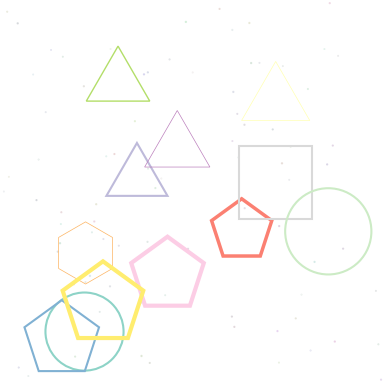[{"shape": "circle", "thickness": 1.5, "radius": 0.51, "center": [0.219, 0.139]}, {"shape": "triangle", "thickness": 0.5, "radius": 0.51, "center": [0.716, 0.738]}, {"shape": "triangle", "thickness": 1.5, "radius": 0.46, "center": [0.356, 0.537]}, {"shape": "pentagon", "thickness": 2.5, "radius": 0.41, "center": [0.628, 0.402]}, {"shape": "pentagon", "thickness": 1.5, "radius": 0.51, "center": [0.16, 0.118]}, {"shape": "hexagon", "thickness": 0.5, "radius": 0.4, "center": [0.222, 0.343]}, {"shape": "triangle", "thickness": 1, "radius": 0.48, "center": [0.307, 0.785]}, {"shape": "pentagon", "thickness": 3, "radius": 0.5, "center": [0.435, 0.286]}, {"shape": "square", "thickness": 1.5, "radius": 0.47, "center": [0.717, 0.526]}, {"shape": "triangle", "thickness": 0.5, "radius": 0.49, "center": [0.46, 0.615]}, {"shape": "circle", "thickness": 1.5, "radius": 0.56, "center": [0.853, 0.399]}, {"shape": "pentagon", "thickness": 3, "radius": 0.55, "center": [0.267, 0.211]}]